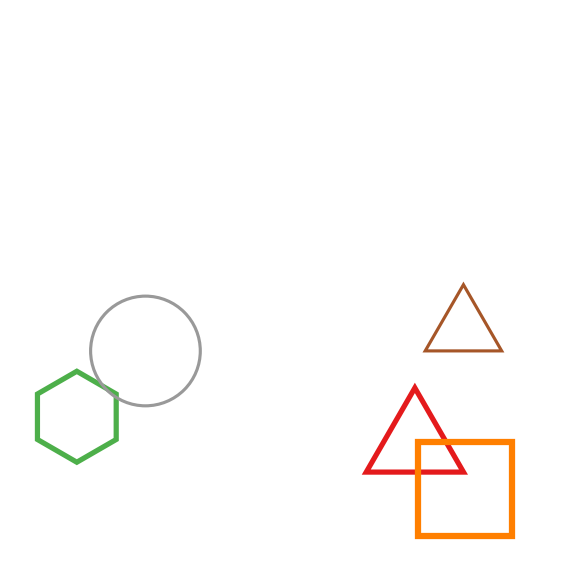[{"shape": "triangle", "thickness": 2.5, "radius": 0.49, "center": [0.718, 0.23]}, {"shape": "hexagon", "thickness": 2.5, "radius": 0.39, "center": [0.133, 0.277]}, {"shape": "square", "thickness": 3, "radius": 0.41, "center": [0.805, 0.152]}, {"shape": "triangle", "thickness": 1.5, "radius": 0.38, "center": [0.802, 0.43]}, {"shape": "circle", "thickness": 1.5, "radius": 0.47, "center": [0.252, 0.391]}]